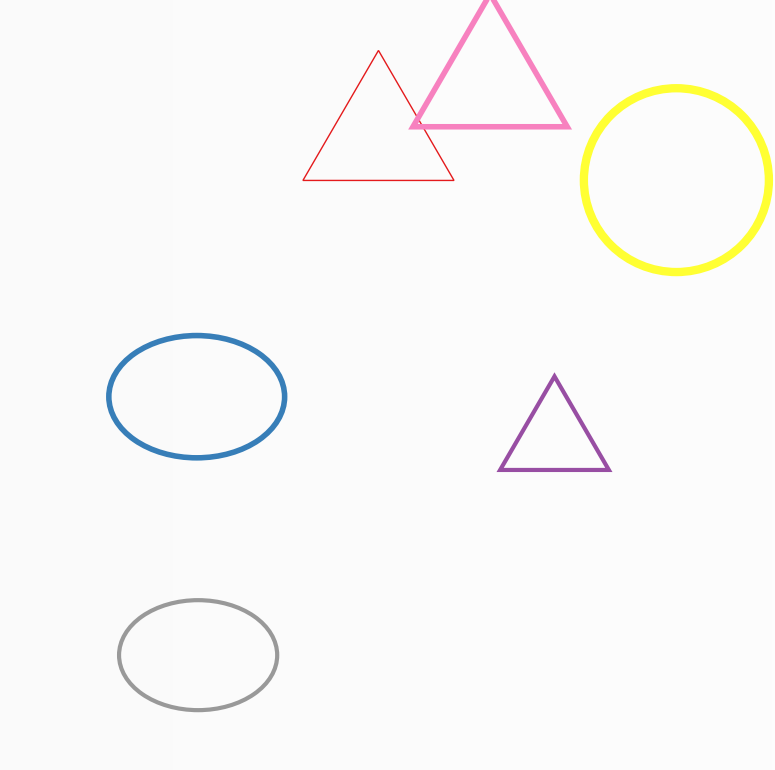[{"shape": "triangle", "thickness": 0.5, "radius": 0.56, "center": [0.488, 0.822]}, {"shape": "oval", "thickness": 2, "radius": 0.57, "center": [0.254, 0.485]}, {"shape": "triangle", "thickness": 1.5, "radius": 0.4, "center": [0.715, 0.43]}, {"shape": "circle", "thickness": 3, "radius": 0.6, "center": [0.873, 0.766]}, {"shape": "triangle", "thickness": 2, "radius": 0.57, "center": [0.632, 0.893]}, {"shape": "oval", "thickness": 1.5, "radius": 0.51, "center": [0.256, 0.149]}]